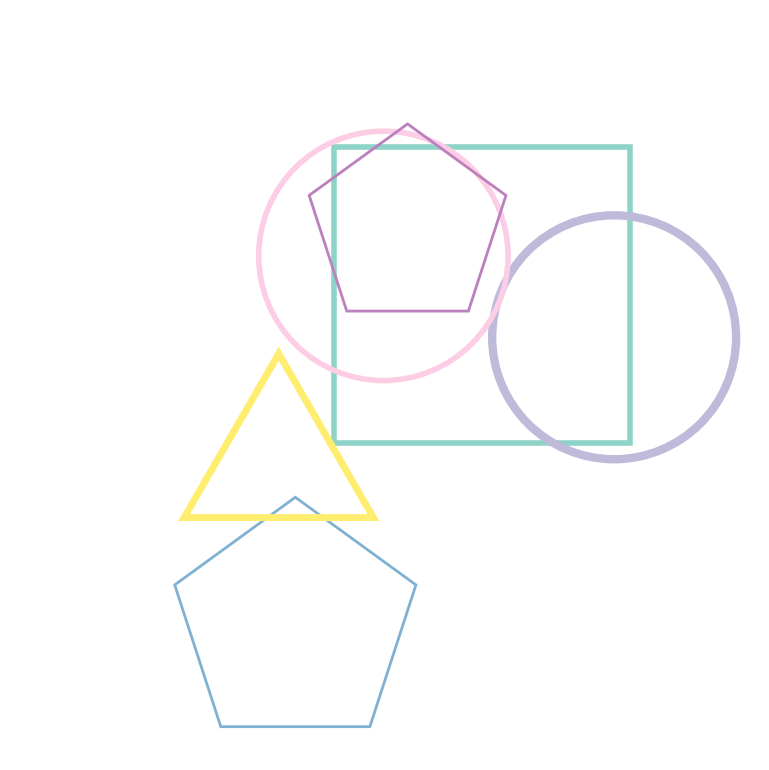[{"shape": "square", "thickness": 2, "radius": 0.96, "center": [0.626, 0.617]}, {"shape": "circle", "thickness": 3, "radius": 0.79, "center": [0.798, 0.562]}, {"shape": "pentagon", "thickness": 1, "radius": 0.82, "center": [0.384, 0.189]}, {"shape": "circle", "thickness": 2, "radius": 0.81, "center": [0.498, 0.668]}, {"shape": "pentagon", "thickness": 1, "radius": 0.67, "center": [0.529, 0.705]}, {"shape": "triangle", "thickness": 2.5, "radius": 0.71, "center": [0.362, 0.399]}]